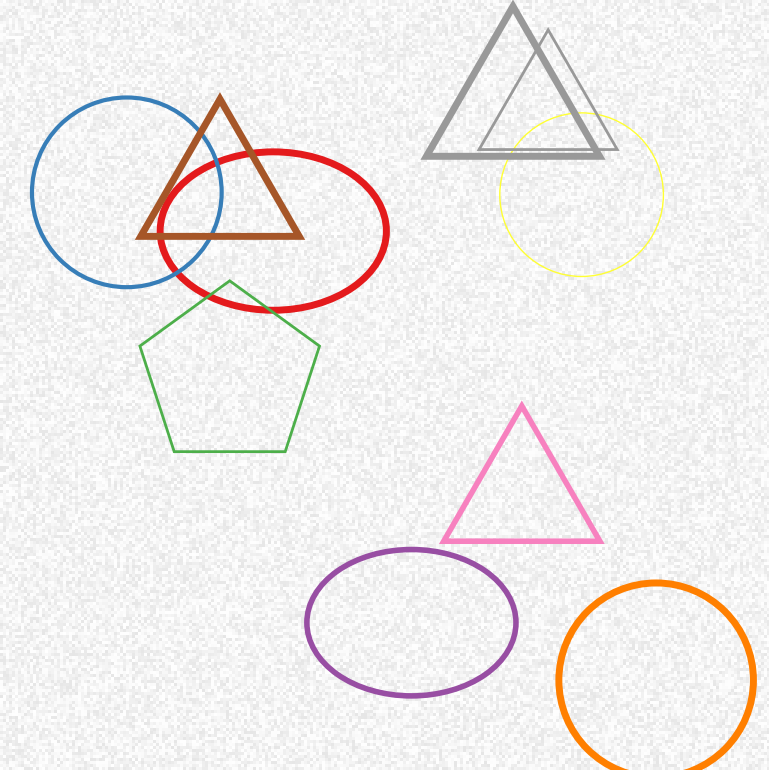[{"shape": "oval", "thickness": 2.5, "radius": 0.73, "center": [0.355, 0.7]}, {"shape": "circle", "thickness": 1.5, "radius": 0.62, "center": [0.165, 0.75]}, {"shape": "pentagon", "thickness": 1, "radius": 0.61, "center": [0.298, 0.513]}, {"shape": "oval", "thickness": 2, "radius": 0.68, "center": [0.534, 0.191]}, {"shape": "circle", "thickness": 2.5, "radius": 0.63, "center": [0.852, 0.117]}, {"shape": "circle", "thickness": 0.5, "radius": 0.53, "center": [0.755, 0.747]}, {"shape": "triangle", "thickness": 2.5, "radius": 0.59, "center": [0.286, 0.752]}, {"shape": "triangle", "thickness": 2, "radius": 0.59, "center": [0.678, 0.356]}, {"shape": "triangle", "thickness": 2.5, "radius": 0.65, "center": [0.666, 0.862]}, {"shape": "triangle", "thickness": 1, "radius": 0.52, "center": [0.712, 0.858]}]